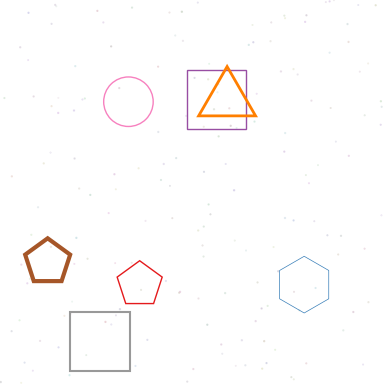[{"shape": "pentagon", "thickness": 1, "radius": 0.31, "center": [0.363, 0.261]}, {"shape": "hexagon", "thickness": 0.5, "radius": 0.37, "center": [0.79, 0.261]}, {"shape": "square", "thickness": 1, "radius": 0.38, "center": [0.563, 0.741]}, {"shape": "triangle", "thickness": 2, "radius": 0.43, "center": [0.59, 0.742]}, {"shape": "pentagon", "thickness": 3, "radius": 0.31, "center": [0.124, 0.32]}, {"shape": "circle", "thickness": 1, "radius": 0.32, "center": [0.334, 0.736]}, {"shape": "square", "thickness": 1.5, "radius": 0.39, "center": [0.26, 0.114]}]